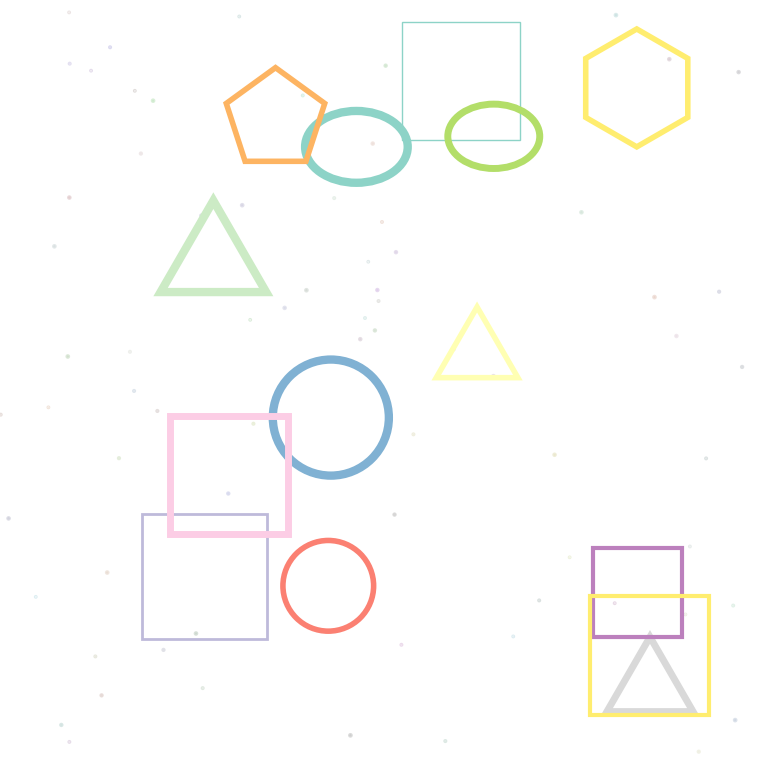[{"shape": "square", "thickness": 0.5, "radius": 0.38, "center": [0.599, 0.895]}, {"shape": "oval", "thickness": 3, "radius": 0.33, "center": [0.463, 0.809]}, {"shape": "triangle", "thickness": 2, "radius": 0.31, "center": [0.62, 0.54]}, {"shape": "square", "thickness": 1, "radius": 0.41, "center": [0.266, 0.251]}, {"shape": "circle", "thickness": 2, "radius": 0.29, "center": [0.426, 0.239]}, {"shape": "circle", "thickness": 3, "radius": 0.38, "center": [0.43, 0.458]}, {"shape": "pentagon", "thickness": 2, "radius": 0.34, "center": [0.358, 0.845]}, {"shape": "oval", "thickness": 2.5, "radius": 0.3, "center": [0.641, 0.823]}, {"shape": "square", "thickness": 2.5, "radius": 0.38, "center": [0.298, 0.383]}, {"shape": "triangle", "thickness": 2.5, "radius": 0.32, "center": [0.844, 0.108]}, {"shape": "square", "thickness": 1.5, "radius": 0.29, "center": [0.828, 0.23]}, {"shape": "triangle", "thickness": 3, "radius": 0.4, "center": [0.277, 0.66]}, {"shape": "hexagon", "thickness": 2, "radius": 0.38, "center": [0.827, 0.886]}, {"shape": "square", "thickness": 1.5, "radius": 0.39, "center": [0.843, 0.149]}]